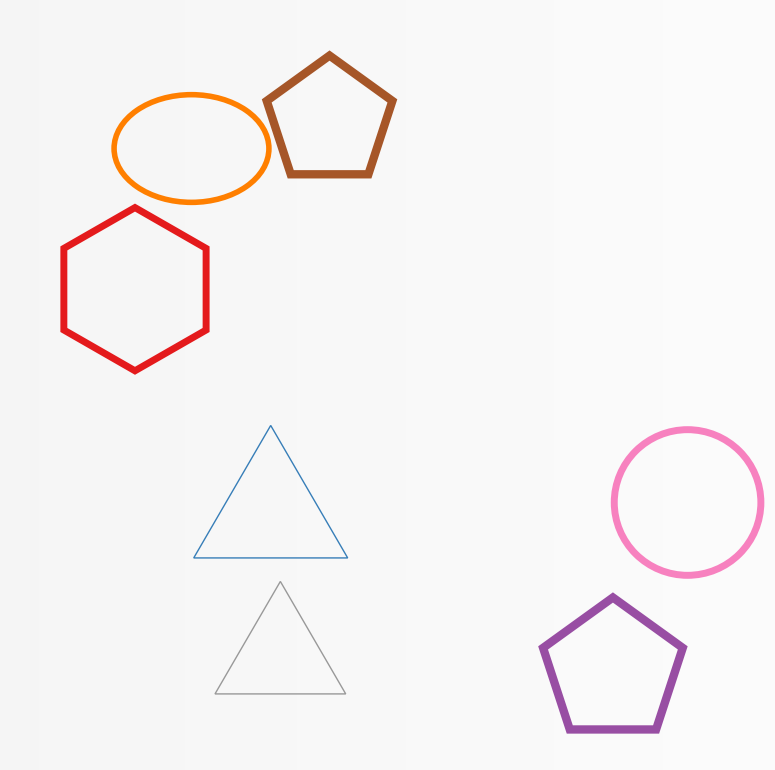[{"shape": "hexagon", "thickness": 2.5, "radius": 0.53, "center": [0.174, 0.624]}, {"shape": "triangle", "thickness": 0.5, "radius": 0.57, "center": [0.349, 0.333]}, {"shape": "pentagon", "thickness": 3, "radius": 0.47, "center": [0.791, 0.129]}, {"shape": "oval", "thickness": 2, "radius": 0.5, "center": [0.247, 0.807]}, {"shape": "pentagon", "thickness": 3, "radius": 0.43, "center": [0.425, 0.843]}, {"shape": "circle", "thickness": 2.5, "radius": 0.47, "center": [0.887, 0.347]}, {"shape": "triangle", "thickness": 0.5, "radius": 0.49, "center": [0.362, 0.148]}]